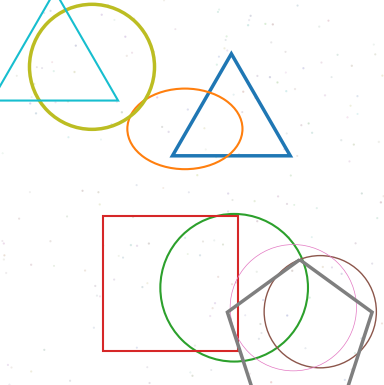[{"shape": "triangle", "thickness": 2.5, "radius": 0.88, "center": [0.601, 0.684]}, {"shape": "oval", "thickness": 1.5, "radius": 0.75, "center": [0.48, 0.665]}, {"shape": "circle", "thickness": 1.5, "radius": 0.96, "center": [0.608, 0.253]}, {"shape": "square", "thickness": 1.5, "radius": 0.88, "center": [0.443, 0.264]}, {"shape": "circle", "thickness": 1, "radius": 0.73, "center": [0.832, 0.19]}, {"shape": "circle", "thickness": 0.5, "radius": 0.82, "center": [0.762, 0.201]}, {"shape": "pentagon", "thickness": 2.5, "radius": 0.99, "center": [0.779, 0.128]}, {"shape": "circle", "thickness": 2.5, "radius": 0.81, "center": [0.239, 0.826]}, {"shape": "triangle", "thickness": 1.5, "radius": 0.95, "center": [0.143, 0.834]}]